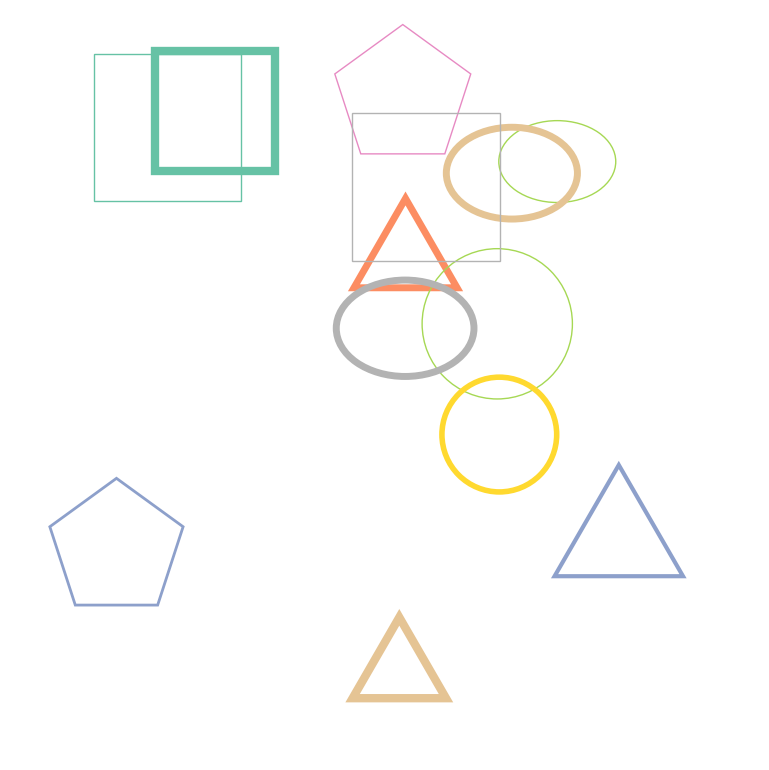[{"shape": "square", "thickness": 0.5, "radius": 0.48, "center": [0.218, 0.834]}, {"shape": "square", "thickness": 3, "radius": 0.39, "center": [0.279, 0.855]}, {"shape": "triangle", "thickness": 2.5, "radius": 0.39, "center": [0.527, 0.665]}, {"shape": "triangle", "thickness": 1.5, "radius": 0.48, "center": [0.804, 0.3]}, {"shape": "pentagon", "thickness": 1, "radius": 0.45, "center": [0.151, 0.288]}, {"shape": "pentagon", "thickness": 0.5, "radius": 0.46, "center": [0.523, 0.875]}, {"shape": "circle", "thickness": 0.5, "radius": 0.49, "center": [0.646, 0.579]}, {"shape": "oval", "thickness": 0.5, "radius": 0.38, "center": [0.724, 0.79]}, {"shape": "circle", "thickness": 2, "radius": 0.37, "center": [0.648, 0.436]}, {"shape": "oval", "thickness": 2.5, "radius": 0.43, "center": [0.665, 0.775]}, {"shape": "triangle", "thickness": 3, "radius": 0.35, "center": [0.519, 0.128]}, {"shape": "oval", "thickness": 2.5, "radius": 0.45, "center": [0.526, 0.574]}, {"shape": "square", "thickness": 0.5, "radius": 0.48, "center": [0.553, 0.757]}]